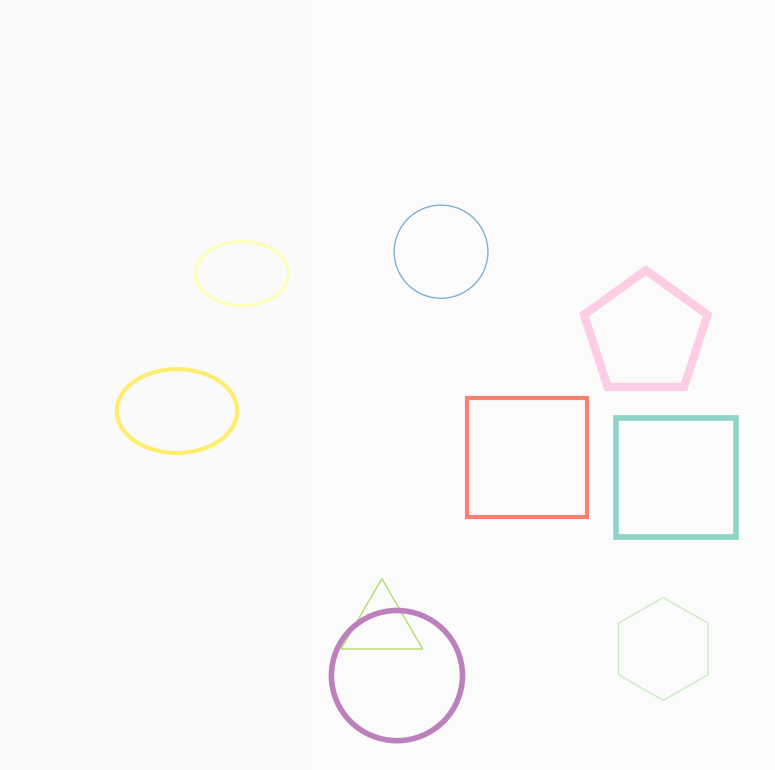[{"shape": "square", "thickness": 2, "radius": 0.39, "center": [0.872, 0.38]}, {"shape": "oval", "thickness": 1, "radius": 0.3, "center": [0.312, 0.645]}, {"shape": "square", "thickness": 1.5, "radius": 0.39, "center": [0.68, 0.406]}, {"shape": "circle", "thickness": 0.5, "radius": 0.3, "center": [0.569, 0.673]}, {"shape": "triangle", "thickness": 0.5, "radius": 0.3, "center": [0.493, 0.188]}, {"shape": "pentagon", "thickness": 3, "radius": 0.42, "center": [0.833, 0.565]}, {"shape": "circle", "thickness": 2, "radius": 0.42, "center": [0.512, 0.123]}, {"shape": "hexagon", "thickness": 0.5, "radius": 0.33, "center": [0.856, 0.157]}, {"shape": "oval", "thickness": 1.5, "radius": 0.39, "center": [0.228, 0.466]}]